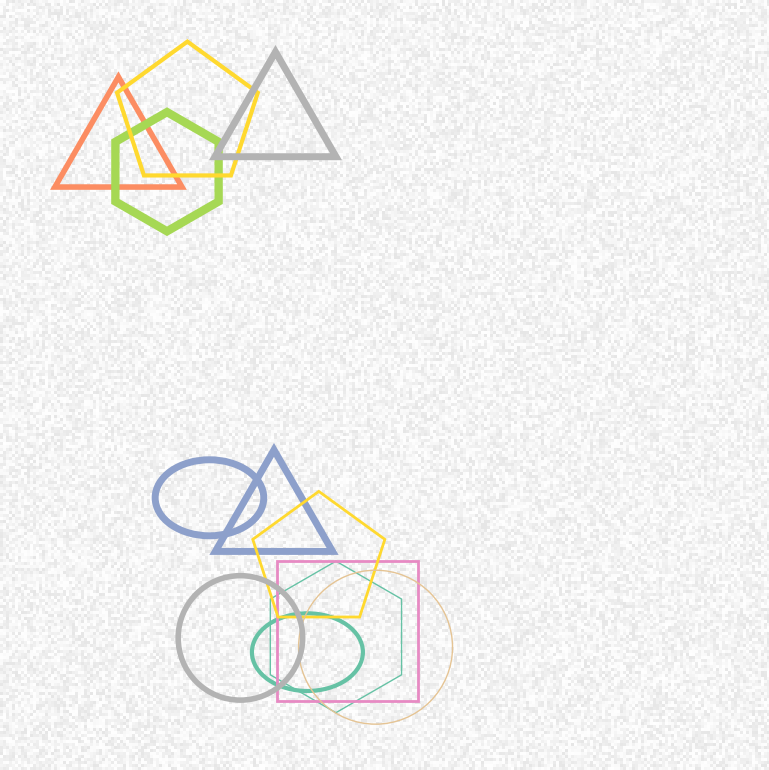[{"shape": "hexagon", "thickness": 0.5, "radius": 0.49, "center": [0.436, 0.173]}, {"shape": "oval", "thickness": 1.5, "radius": 0.36, "center": [0.399, 0.153]}, {"shape": "triangle", "thickness": 2, "radius": 0.48, "center": [0.154, 0.805]}, {"shape": "oval", "thickness": 2.5, "radius": 0.35, "center": [0.272, 0.354]}, {"shape": "triangle", "thickness": 2.5, "radius": 0.44, "center": [0.356, 0.328]}, {"shape": "square", "thickness": 1, "radius": 0.46, "center": [0.451, 0.181]}, {"shape": "hexagon", "thickness": 3, "radius": 0.39, "center": [0.217, 0.777]}, {"shape": "pentagon", "thickness": 1, "radius": 0.45, "center": [0.414, 0.272]}, {"shape": "pentagon", "thickness": 1.5, "radius": 0.48, "center": [0.243, 0.85]}, {"shape": "circle", "thickness": 0.5, "radius": 0.5, "center": [0.488, 0.159]}, {"shape": "circle", "thickness": 2, "radius": 0.4, "center": [0.312, 0.172]}, {"shape": "triangle", "thickness": 2.5, "radius": 0.45, "center": [0.358, 0.842]}]